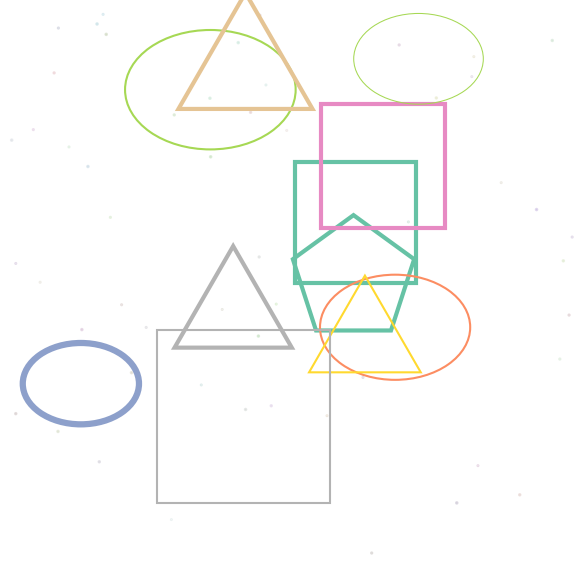[{"shape": "pentagon", "thickness": 2, "radius": 0.55, "center": [0.612, 0.516]}, {"shape": "square", "thickness": 2, "radius": 0.52, "center": [0.616, 0.614]}, {"shape": "oval", "thickness": 1, "radius": 0.65, "center": [0.684, 0.432]}, {"shape": "oval", "thickness": 3, "radius": 0.5, "center": [0.14, 0.335]}, {"shape": "square", "thickness": 2, "radius": 0.54, "center": [0.663, 0.711]}, {"shape": "oval", "thickness": 0.5, "radius": 0.56, "center": [0.725, 0.897]}, {"shape": "oval", "thickness": 1, "radius": 0.74, "center": [0.364, 0.844]}, {"shape": "triangle", "thickness": 1, "radius": 0.56, "center": [0.632, 0.41]}, {"shape": "triangle", "thickness": 2, "radius": 0.67, "center": [0.425, 0.878]}, {"shape": "square", "thickness": 1, "radius": 0.75, "center": [0.421, 0.278]}, {"shape": "triangle", "thickness": 2, "radius": 0.59, "center": [0.404, 0.456]}]